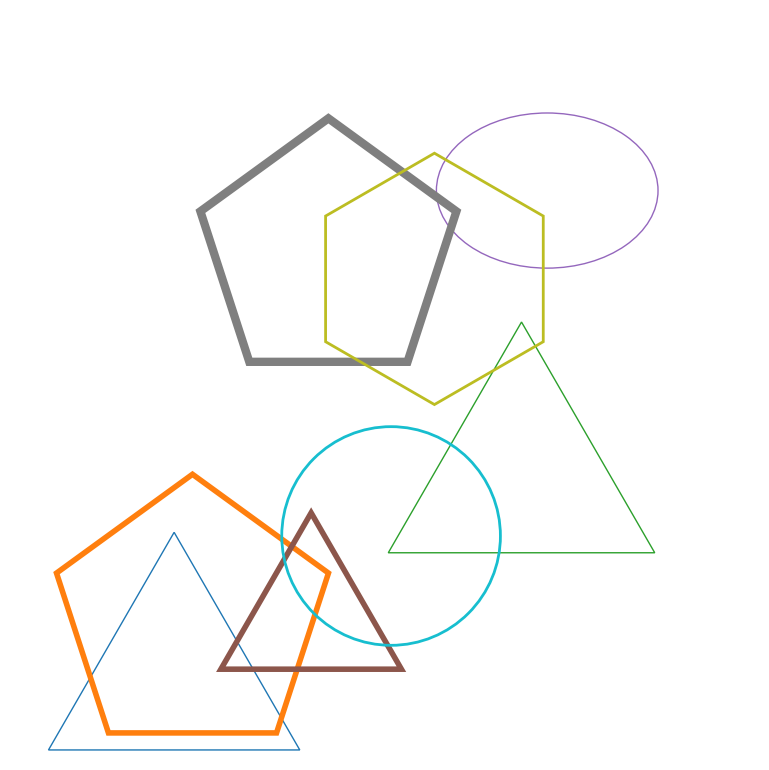[{"shape": "triangle", "thickness": 0.5, "radius": 0.94, "center": [0.226, 0.12]}, {"shape": "pentagon", "thickness": 2, "radius": 0.93, "center": [0.25, 0.198]}, {"shape": "triangle", "thickness": 0.5, "radius": 1.0, "center": [0.677, 0.382]}, {"shape": "oval", "thickness": 0.5, "radius": 0.72, "center": [0.711, 0.753]}, {"shape": "triangle", "thickness": 2, "radius": 0.68, "center": [0.404, 0.199]}, {"shape": "pentagon", "thickness": 3, "radius": 0.87, "center": [0.426, 0.672]}, {"shape": "hexagon", "thickness": 1, "radius": 0.82, "center": [0.564, 0.638]}, {"shape": "circle", "thickness": 1, "radius": 0.71, "center": [0.508, 0.304]}]